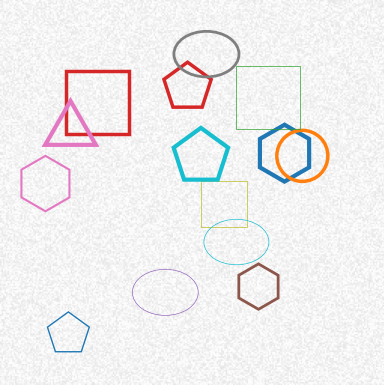[{"shape": "pentagon", "thickness": 1, "radius": 0.29, "center": [0.178, 0.133]}, {"shape": "hexagon", "thickness": 3, "radius": 0.37, "center": [0.739, 0.602]}, {"shape": "circle", "thickness": 2.5, "radius": 0.33, "center": [0.785, 0.595]}, {"shape": "square", "thickness": 0.5, "radius": 0.41, "center": [0.697, 0.747]}, {"shape": "square", "thickness": 2.5, "radius": 0.41, "center": [0.254, 0.734]}, {"shape": "pentagon", "thickness": 2.5, "radius": 0.32, "center": [0.487, 0.774]}, {"shape": "oval", "thickness": 0.5, "radius": 0.43, "center": [0.429, 0.241]}, {"shape": "hexagon", "thickness": 2, "radius": 0.29, "center": [0.671, 0.256]}, {"shape": "triangle", "thickness": 3, "radius": 0.38, "center": [0.183, 0.662]}, {"shape": "hexagon", "thickness": 1.5, "radius": 0.36, "center": [0.118, 0.523]}, {"shape": "oval", "thickness": 2, "radius": 0.42, "center": [0.536, 0.859]}, {"shape": "square", "thickness": 0.5, "radius": 0.3, "center": [0.583, 0.47]}, {"shape": "pentagon", "thickness": 3, "radius": 0.37, "center": [0.522, 0.594]}, {"shape": "oval", "thickness": 0.5, "radius": 0.42, "center": [0.614, 0.371]}]